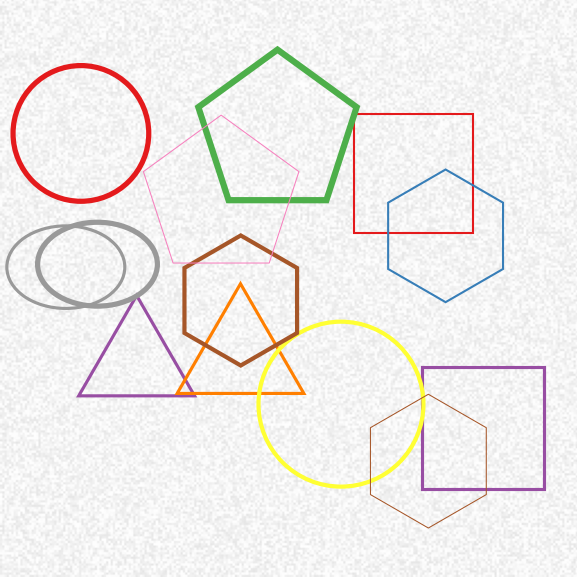[{"shape": "square", "thickness": 1, "radius": 0.51, "center": [0.716, 0.698]}, {"shape": "circle", "thickness": 2.5, "radius": 0.59, "center": [0.14, 0.768]}, {"shape": "hexagon", "thickness": 1, "radius": 0.57, "center": [0.772, 0.591]}, {"shape": "pentagon", "thickness": 3, "radius": 0.72, "center": [0.481, 0.769]}, {"shape": "square", "thickness": 1.5, "radius": 0.53, "center": [0.836, 0.258]}, {"shape": "triangle", "thickness": 1.5, "radius": 0.58, "center": [0.237, 0.372]}, {"shape": "triangle", "thickness": 1.5, "radius": 0.63, "center": [0.416, 0.381]}, {"shape": "circle", "thickness": 2, "radius": 0.71, "center": [0.59, 0.299]}, {"shape": "hexagon", "thickness": 2, "radius": 0.56, "center": [0.417, 0.479]}, {"shape": "hexagon", "thickness": 0.5, "radius": 0.58, "center": [0.742, 0.201]}, {"shape": "pentagon", "thickness": 0.5, "radius": 0.71, "center": [0.383, 0.658]}, {"shape": "oval", "thickness": 2.5, "radius": 0.52, "center": [0.169, 0.542]}, {"shape": "oval", "thickness": 1.5, "radius": 0.51, "center": [0.114, 0.537]}]